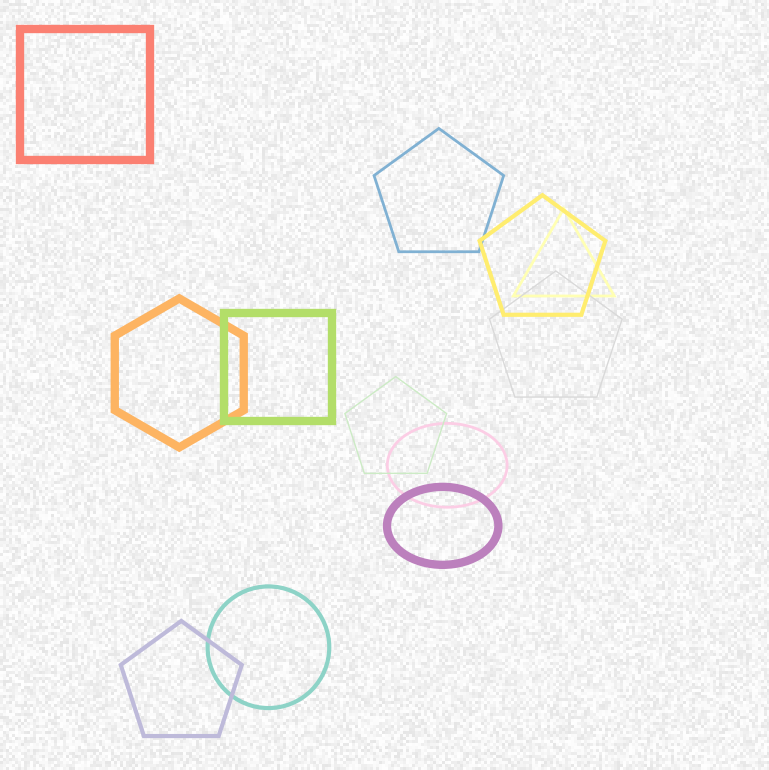[{"shape": "circle", "thickness": 1.5, "radius": 0.39, "center": [0.349, 0.159]}, {"shape": "triangle", "thickness": 1, "radius": 0.38, "center": [0.732, 0.653]}, {"shape": "pentagon", "thickness": 1.5, "radius": 0.41, "center": [0.235, 0.111]}, {"shape": "square", "thickness": 3, "radius": 0.42, "center": [0.11, 0.877]}, {"shape": "pentagon", "thickness": 1, "radius": 0.44, "center": [0.57, 0.745]}, {"shape": "hexagon", "thickness": 3, "radius": 0.48, "center": [0.233, 0.516]}, {"shape": "square", "thickness": 3, "radius": 0.35, "center": [0.36, 0.523]}, {"shape": "oval", "thickness": 1, "radius": 0.39, "center": [0.581, 0.396]}, {"shape": "pentagon", "thickness": 0.5, "radius": 0.45, "center": [0.722, 0.558]}, {"shape": "oval", "thickness": 3, "radius": 0.36, "center": [0.575, 0.317]}, {"shape": "pentagon", "thickness": 0.5, "radius": 0.35, "center": [0.514, 0.441]}, {"shape": "pentagon", "thickness": 1.5, "radius": 0.43, "center": [0.704, 0.661]}]